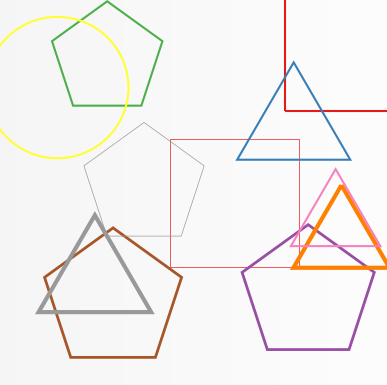[{"shape": "square", "thickness": 0.5, "radius": 0.83, "center": [0.605, 0.473]}, {"shape": "square", "thickness": 1.5, "radius": 0.8, "center": [0.895, 0.871]}, {"shape": "triangle", "thickness": 1.5, "radius": 0.84, "center": [0.758, 0.669]}, {"shape": "pentagon", "thickness": 1.5, "radius": 0.75, "center": [0.277, 0.847]}, {"shape": "pentagon", "thickness": 2, "radius": 0.9, "center": [0.795, 0.237]}, {"shape": "triangle", "thickness": 3, "radius": 0.72, "center": [0.881, 0.376]}, {"shape": "circle", "thickness": 1.5, "radius": 0.92, "center": [0.148, 0.773]}, {"shape": "pentagon", "thickness": 2, "radius": 0.93, "center": [0.292, 0.222]}, {"shape": "triangle", "thickness": 1.5, "radius": 0.67, "center": [0.866, 0.427]}, {"shape": "triangle", "thickness": 3, "radius": 0.84, "center": [0.245, 0.273]}, {"shape": "pentagon", "thickness": 0.5, "radius": 0.82, "center": [0.372, 0.519]}]